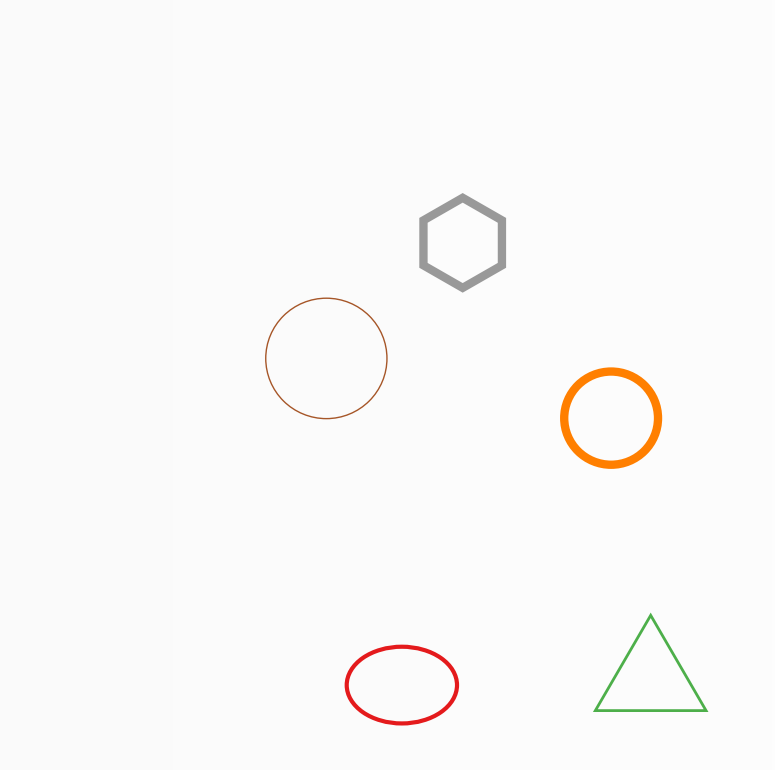[{"shape": "oval", "thickness": 1.5, "radius": 0.36, "center": [0.519, 0.11]}, {"shape": "triangle", "thickness": 1, "radius": 0.41, "center": [0.84, 0.118]}, {"shape": "circle", "thickness": 3, "radius": 0.3, "center": [0.789, 0.457]}, {"shape": "circle", "thickness": 0.5, "radius": 0.39, "center": [0.421, 0.535]}, {"shape": "hexagon", "thickness": 3, "radius": 0.29, "center": [0.597, 0.685]}]